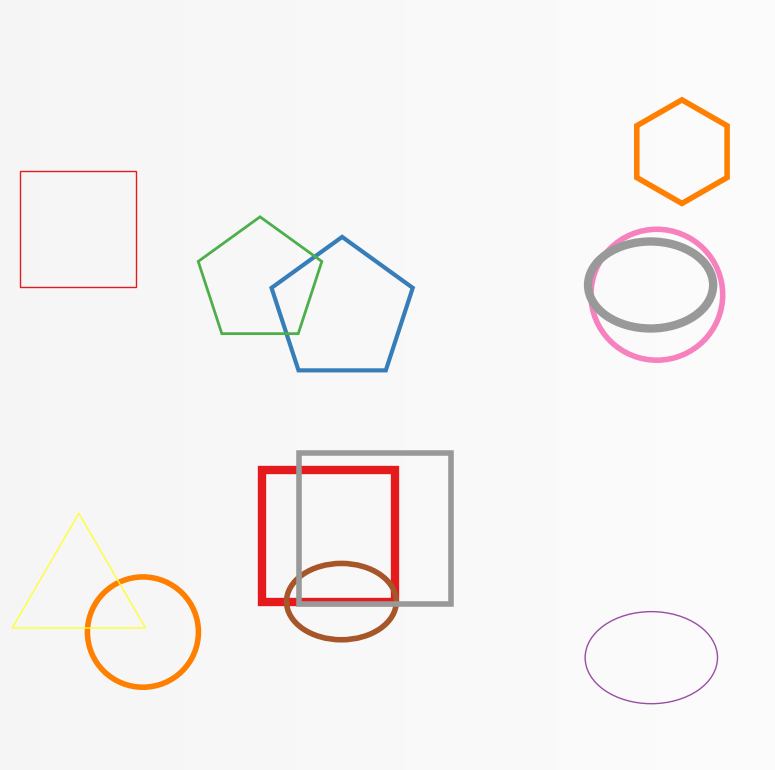[{"shape": "square", "thickness": 3, "radius": 0.43, "center": [0.424, 0.304]}, {"shape": "square", "thickness": 0.5, "radius": 0.38, "center": [0.1, 0.703]}, {"shape": "pentagon", "thickness": 1.5, "radius": 0.48, "center": [0.441, 0.597]}, {"shape": "pentagon", "thickness": 1, "radius": 0.42, "center": [0.336, 0.635]}, {"shape": "oval", "thickness": 0.5, "radius": 0.43, "center": [0.84, 0.146]}, {"shape": "hexagon", "thickness": 2, "radius": 0.34, "center": [0.88, 0.803]}, {"shape": "circle", "thickness": 2, "radius": 0.36, "center": [0.184, 0.179]}, {"shape": "triangle", "thickness": 0.5, "radius": 0.5, "center": [0.102, 0.234]}, {"shape": "oval", "thickness": 2, "radius": 0.35, "center": [0.441, 0.219]}, {"shape": "circle", "thickness": 2, "radius": 0.43, "center": [0.848, 0.617]}, {"shape": "square", "thickness": 2, "radius": 0.49, "center": [0.484, 0.314]}, {"shape": "oval", "thickness": 3, "radius": 0.4, "center": [0.839, 0.63]}]